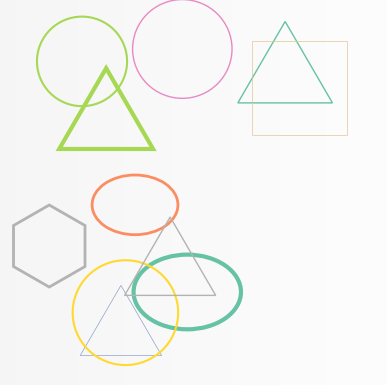[{"shape": "triangle", "thickness": 1, "radius": 0.7, "center": [0.736, 0.803]}, {"shape": "oval", "thickness": 3, "radius": 0.69, "center": [0.483, 0.242]}, {"shape": "oval", "thickness": 2, "radius": 0.55, "center": [0.348, 0.468]}, {"shape": "triangle", "thickness": 0.5, "radius": 0.61, "center": [0.312, 0.137]}, {"shape": "circle", "thickness": 1, "radius": 0.64, "center": [0.47, 0.873]}, {"shape": "triangle", "thickness": 3, "radius": 0.7, "center": [0.274, 0.683]}, {"shape": "circle", "thickness": 1.5, "radius": 0.58, "center": [0.212, 0.841]}, {"shape": "circle", "thickness": 1.5, "radius": 0.68, "center": [0.324, 0.188]}, {"shape": "square", "thickness": 0.5, "radius": 0.61, "center": [0.772, 0.772]}, {"shape": "triangle", "thickness": 1, "radius": 0.68, "center": [0.439, 0.301]}, {"shape": "hexagon", "thickness": 2, "radius": 0.53, "center": [0.127, 0.361]}]